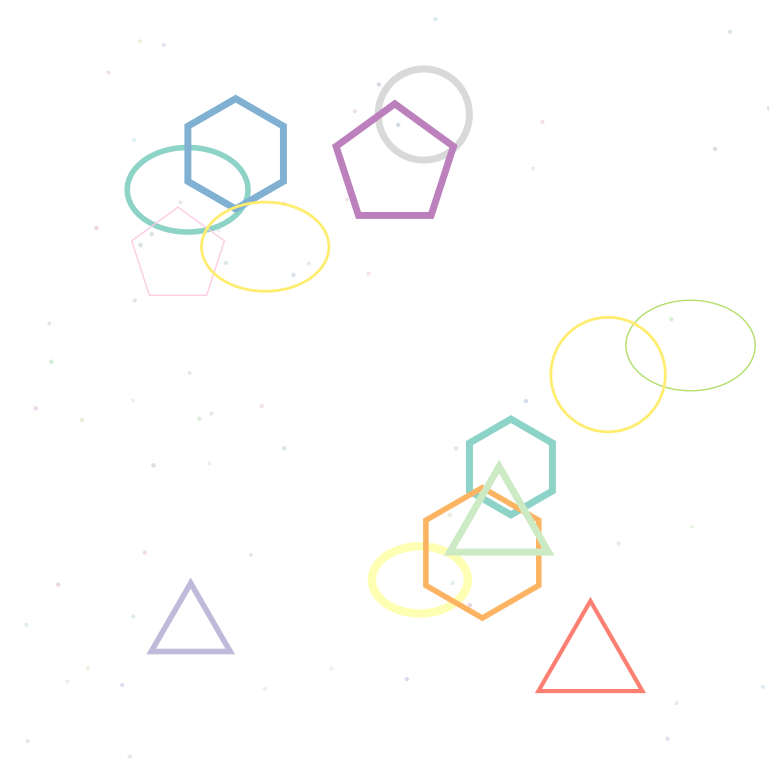[{"shape": "hexagon", "thickness": 2.5, "radius": 0.31, "center": [0.664, 0.394]}, {"shape": "oval", "thickness": 2, "radius": 0.39, "center": [0.244, 0.754]}, {"shape": "oval", "thickness": 3, "radius": 0.31, "center": [0.545, 0.247]}, {"shape": "triangle", "thickness": 2, "radius": 0.3, "center": [0.248, 0.183]}, {"shape": "triangle", "thickness": 1.5, "radius": 0.39, "center": [0.767, 0.142]}, {"shape": "hexagon", "thickness": 2.5, "radius": 0.36, "center": [0.306, 0.8]}, {"shape": "hexagon", "thickness": 2, "radius": 0.42, "center": [0.626, 0.282]}, {"shape": "oval", "thickness": 0.5, "radius": 0.42, "center": [0.897, 0.551]}, {"shape": "pentagon", "thickness": 0.5, "radius": 0.32, "center": [0.231, 0.668]}, {"shape": "circle", "thickness": 2.5, "radius": 0.3, "center": [0.55, 0.851]}, {"shape": "pentagon", "thickness": 2.5, "radius": 0.4, "center": [0.513, 0.785]}, {"shape": "triangle", "thickness": 2.5, "radius": 0.37, "center": [0.648, 0.32]}, {"shape": "oval", "thickness": 1, "radius": 0.41, "center": [0.344, 0.68]}, {"shape": "circle", "thickness": 1, "radius": 0.37, "center": [0.79, 0.514]}]